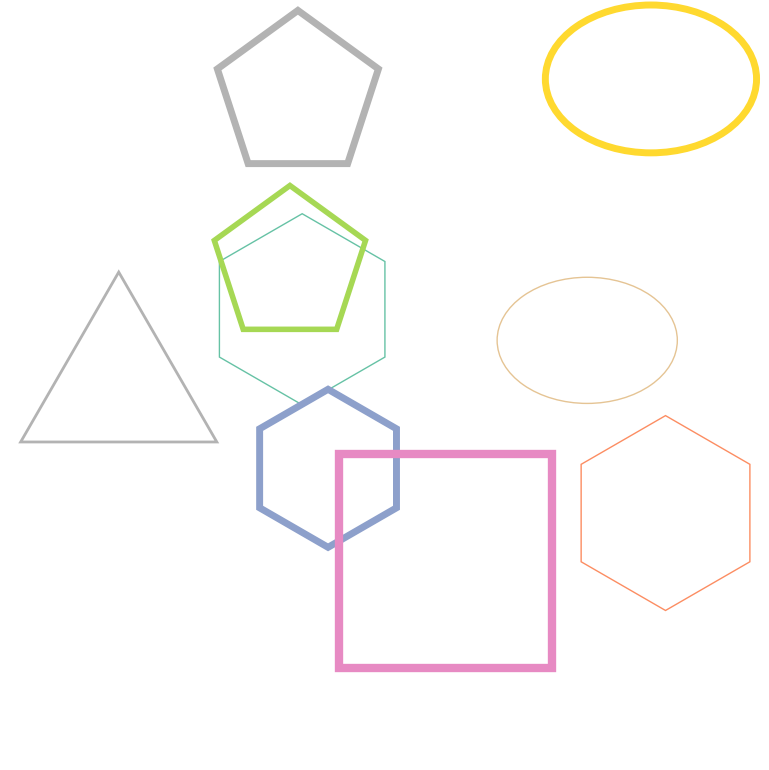[{"shape": "hexagon", "thickness": 0.5, "radius": 0.62, "center": [0.392, 0.598]}, {"shape": "hexagon", "thickness": 0.5, "radius": 0.63, "center": [0.864, 0.334]}, {"shape": "hexagon", "thickness": 2.5, "radius": 0.51, "center": [0.426, 0.392]}, {"shape": "square", "thickness": 3, "radius": 0.69, "center": [0.579, 0.271]}, {"shape": "pentagon", "thickness": 2, "radius": 0.52, "center": [0.377, 0.656]}, {"shape": "oval", "thickness": 2.5, "radius": 0.69, "center": [0.845, 0.897]}, {"shape": "oval", "thickness": 0.5, "radius": 0.59, "center": [0.763, 0.558]}, {"shape": "pentagon", "thickness": 2.5, "radius": 0.55, "center": [0.387, 0.876]}, {"shape": "triangle", "thickness": 1, "radius": 0.74, "center": [0.154, 0.5]}]